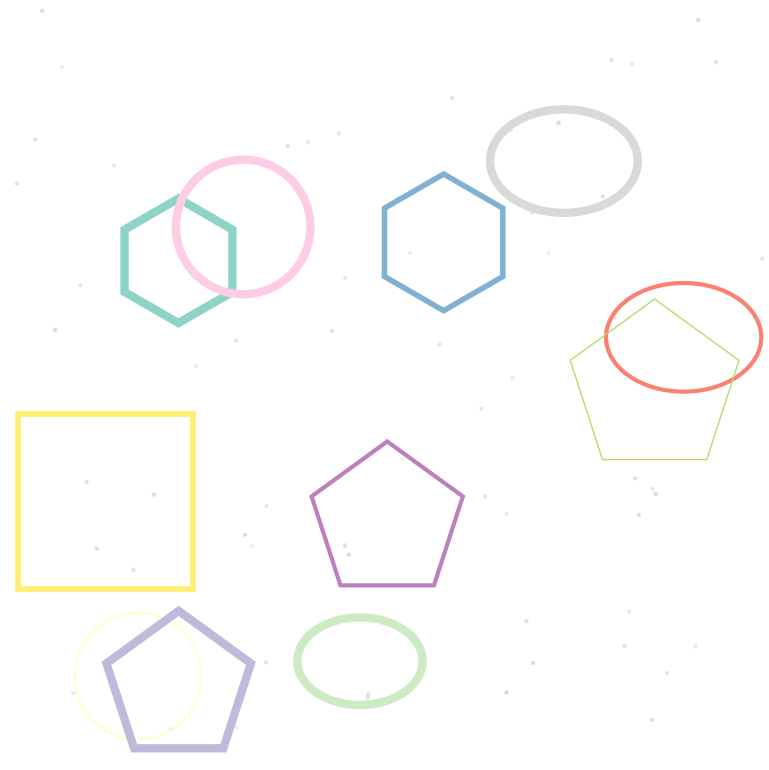[{"shape": "hexagon", "thickness": 3, "radius": 0.4, "center": [0.232, 0.661]}, {"shape": "circle", "thickness": 0.5, "radius": 0.41, "center": [0.179, 0.122]}, {"shape": "pentagon", "thickness": 3, "radius": 0.49, "center": [0.232, 0.108]}, {"shape": "oval", "thickness": 1.5, "radius": 0.5, "center": [0.888, 0.562]}, {"shape": "hexagon", "thickness": 2, "radius": 0.44, "center": [0.576, 0.685]}, {"shape": "pentagon", "thickness": 0.5, "radius": 0.58, "center": [0.85, 0.496]}, {"shape": "circle", "thickness": 3, "radius": 0.44, "center": [0.316, 0.705]}, {"shape": "oval", "thickness": 3, "radius": 0.48, "center": [0.732, 0.791]}, {"shape": "pentagon", "thickness": 1.5, "radius": 0.52, "center": [0.503, 0.323]}, {"shape": "oval", "thickness": 3, "radius": 0.41, "center": [0.467, 0.141]}, {"shape": "square", "thickness": 2, "radius": 0.57, "center": [0.137, 0.349]}]